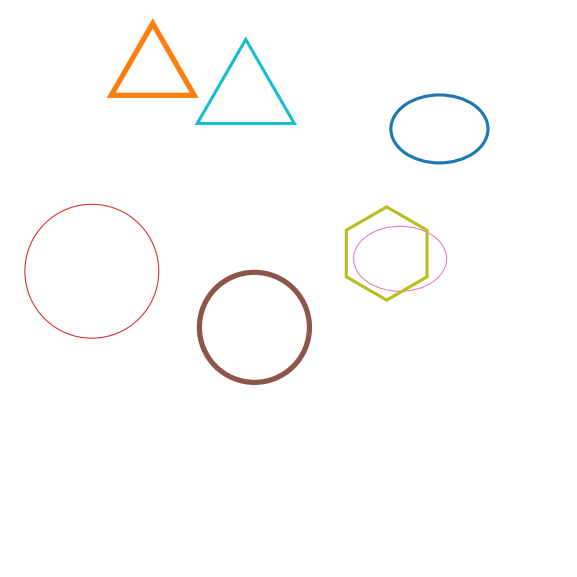[{"shape": "oval", "thickness": 1.5, "radius": 0.42, "center": [0.761, 0.776]}, {"shape": "triangle", "thickness": 2.5, "radius": 0.42, "center": [0.264, 0.876]}, {"shape": "circle", "thickness": 0.5, "radius": 0.58, "center": [0.159, 0.529]}, {"shape": "circle", "thickness": 2.5, "radius": 0.48, "center": [0.441, 0.432]}, {"shape": "oval", "thickness": 0.5, "radius": 0.4, "center": [0.693, 0.551]}, {"shape": "hexagon", "thickness": 1.5, "radius": 0.4, "center": [0.67, 0.56]}, {"shape": "triangle", "thickness": 1.5, "radius": 0.49, "center": [0.426, 0.834]}]